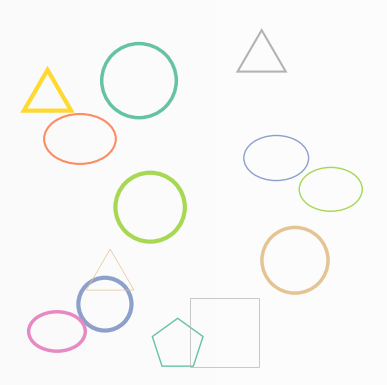[{"shape": "pentagon", "thickness": 1, "radius": 0.34, "center": [0.459, 0.105]}, {"shape": "circle", "thickness": 2.5, "radius": 0.48, "center": [0.359, 0.791]}, {"shape": "oval", "thickness": 1.5, "radius": 0.46, "center": [0.206, 0.639]}, {"shape": "oval", "thickness": 1, "radius": 0.42, "center": [0.713, 0.59]}, {"shape": "circle", "thickness": 3, "radius": 0.34, "center": [0.271, 0.21]}, {"shape": "oval", "thickness": 2.5, "radius": 0.37, "center": [0.147, 0.139]}, {"shape": "oval", "thickness": 1, "radius": 0.41, "center": [0.854, 0.508]}, {"shape": "circle", "thickness": 3, "radius": 0.45, "center": [0.387, 0.462]}, {"shape": "triangle", "thickness": 3, "radius": 0.35, "center": [0.123, 0.748]}, {"shape": "circle", "thickness": 2.5, "radius": 0.43, "center": [0.761, 0.324]}, {"shape": "triangle", "thickness": 0.5, "radius": 0.36, "center": [0.284, 0.282]}, {"shape": "square", "thickness": 0.5, "radius": 0.45, "center": [0.579, 0.136]}, {"shape": "triangle", "thickness": 1.5, "radius": 0.36, "center": [0.675, 0.85]}]